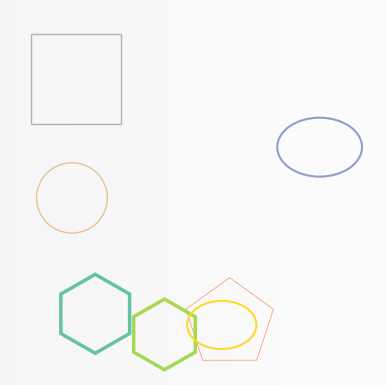[{"shape": "hexagon", "thickness": 2.5, "radius": 0.51, "center": [0.246, 0.185]}, {"shape": "pentagon", "thickness": 0.5, "radius": 0.59, "center": [0.593, 0.16]}, {"shape": "oval", "thickness": 1.5, "radius": 0.55, "center": [0.825, 0.618]}, {"shape": "hexagon", "thickness": 2.5, "radius": 0.46, "center": [0.424, 0.131]}, {"shape": "oval", "thickness": 1.5, "radius": 0.45, "center": [0.572, 0.156]}, {"shape": "circle", "thickness": 1, "radius": 0.46, "center": [0.186, 0.486]}, {"shape": "square", "thickness": 1, "radius": 0.58, "center": [0.196, 0.794]}]